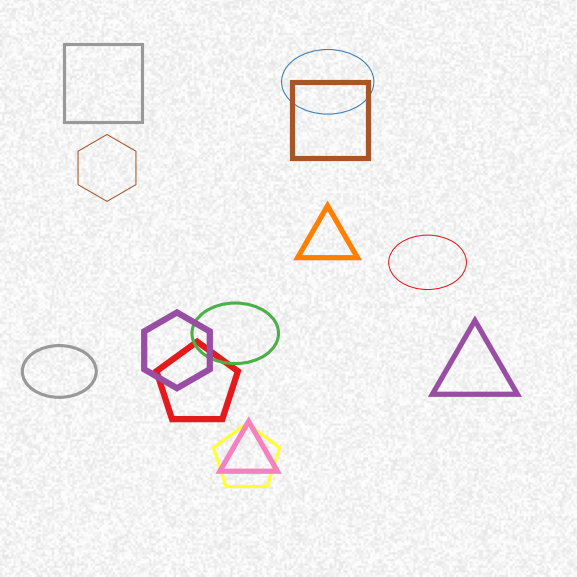[{"shape": "pentagon", "thickness": 3, "radius": 0.37, "center": [0.341, 0.333]}, {"shape": "oval", "thickness": 0.5, "radius": 0.34, "center": [0.74, 0.545]}, {"shape": "oval", "thickness": 0.5, "radius": 0.4, "center": [0.567, 0.857]}, {"shape": "oval", "thickness": 1.5, "radius": 0.37, "center": [0.407, 0.422]}, {"shape": "triangle", "thickness": 2.5, "radius": 0.43, "center": [0.822, 0.359]}, {"shape": "hexagon", "thickness": 3, "radius": 0.33, "center": [0.306, 0.392]}, {"shape": "triangle", "thickness": 2.5, "radius": 0.3, "center": [0.567, 0.583]}, {"shape": "pentagon", "thickness": 1.5, "radius": 0.3, "center": [0.427, 0.205]}, {"shape": "hexagon", "thickness": 0.5, "radius": 0.29, "center": [0.185, 0.708]}, {"shape": "square", "thickness": 2.5, "radius": 0.33, "center": [0.572, 0.791]}, {"shape": "triangle", "thickness": 2.5, "radius": 0.29, "center": [0.431, 0.212]}, {"shape": "oval", "thickness": 1.5, "radius": 0.32, "center": [0.103, 0.356]}, {"shape": "square", "thickness": 1.5, "radius": 0.34, "center": [0.179, 0.855]}]